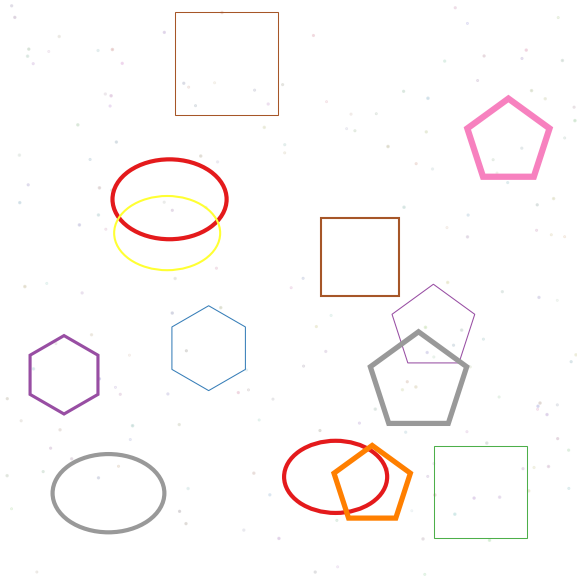[{"shape": "oval", "thickness": 2, "radius": 0.45, "center": [0.581, 0.173]}, {"shape": "oval", "thickness": 2, "radius": 0.49, "center": [0.294, 0.654]}, {"shape": "hexagon", "thickness": 0.5, "radius": 0.37, "center": [0.361, 0.396]}, {"shape": "square", "thickness": 0.5, "radius": 0.4, "center": [0.832, 0.147]}, {"shape": "hexagon", "thickness": 1.5, "radius": 0.34, "center": [0.111, 0.35]}, {"shape": "pentagon", "thickness": 0.5, "radius": 0.38, "center": [0.75, 0.432]}, {"shape": "pentagon", "thickness": 2.5, "radius": 0.35, "center": [0.644, 0.158]}, {"shape": "oval", "thickness": 1, "radius": 0.46, "center": [0.289, 0.596]}, {"shape": "square", "thickness": 0.5, "radius": 0.45, "center": [0.393, 0.889]}, {"shape": "square", "thickness": 1, "radius": 0.34, "center": [0.624, 0.554]}, {"shape": "pentagon", "thickness": 3, "radius": 0.37, "center": [0.88, 0.754]}, {"shape": "pentagon", "thickness": 2.5, "radius": 0.44, "center": [0.725, 0.337]}, {"shape": "oval", "thickness": 2, "radius": 0.48, "center": [0.188, 0.145]}]